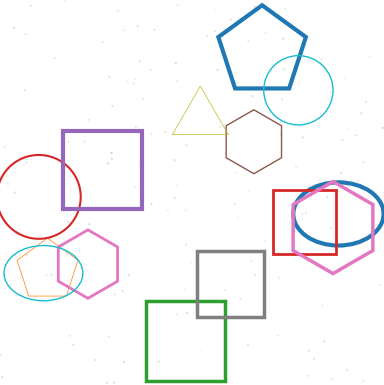[{"shape": "oval", "thickness": 3, "radius": 0.59, "center": [0.879, 0.444]}, {"shape": "pentagon", "thickness": 3, "radius": 0.6, "center": [0.681, 0.867]}, {"shape": "pentagon", "thickness": 0.5, "radius": 0.42, "center": [0.123, 0.298]}, {"shape": "square", "thickness": 2.5, "radius": 0.51, "center": [0.482, 0.114]}, {"shape": "square", "thickness": 2, "radius": 0.41, "center": [0.791, 0.423]}, {"shape": "circle", "thickness": 1.5, "radius": 0.54, "center": [0.101, 0.489]}, {"shape": "square", "thickness": 3, "radius": 0.51, "center": [0.266, 0.558]}, {"shape": "hexagon", "thickness": 1, "radius": 0.42, "center": [0.659, 0.632]}, {"shape": "hexagon", "thickness": 2.5, "radius": 0.6, "center": [0.865, 0.409]}, {"shape": "hexagon", "thickness": 2, "radius": 0.44, "center": [0.228, 0.314]}, {"shape": "square", "thickness": 2.5, "radius": 0.43, "center": [0.599, 0.262]}, {"shape": "triangle", "thickness": 0.5, "radius": 0.42, "center": [0.52, 0.692]}, {"shape": "circle", "thickness": 1, "radius": 0.45, "center": [0.775, 0.765]}, {"shape": "oval", "thickness": 1, "radius": 0.51, "center": [0.113, 0.29]}]